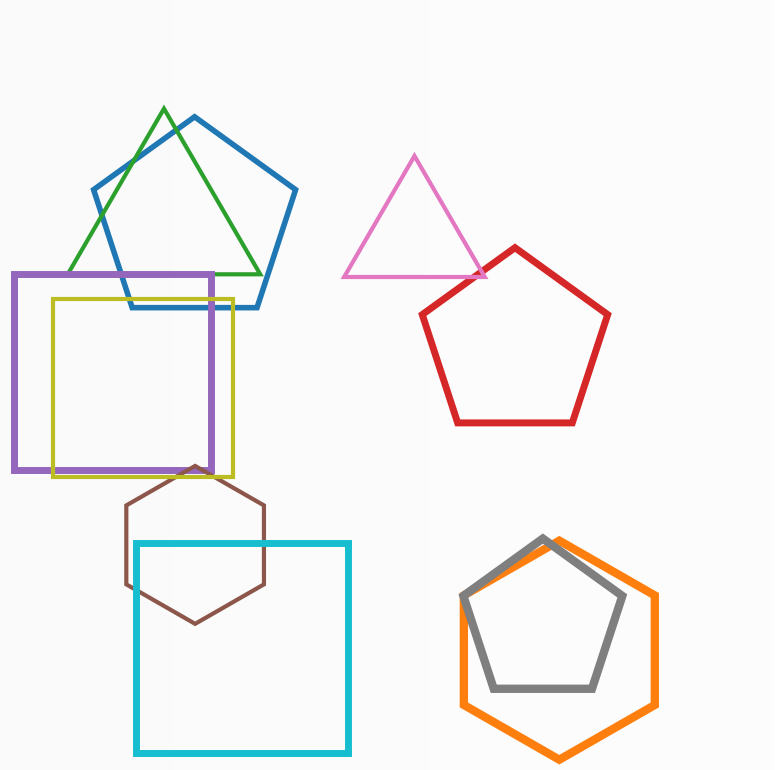[{"shape": "pentagon", "thickness": 2, "radius": 0.69, "center": [0.251, 0.711]}, {"shape": "hexagon", "thickness": 3, "radius": 0.71, "center": [0.722, 0.156]}, {"shape": "triangle", "thickness": 1.5, "radius": 0.72, "center": [0.212, 0.715]}, {"shape": "pentagon", "thickness": 2.5, "radius": 0.63, "center": [0.664, 0.553]}, {"shape": "square", "thickness": 2.5, "radius": 0.63, "center": [0.145, 0.517]}, {"shape": "hexagon", "thickness": 1.5, "radius": 0.51, "center": [0.252, 0.292]}, {"shape": "triangle", "thickness": 1.5, "radius": 0.52, "center": [0.535, 0.693]}, {"shape": "pentagon", "thickness": 3, "radius": 0.54, "center": [0.7, 0.193]}, {"shape": "square", "thickness": 1.5, "radius": 0.58, "center": [0.185, 0.496]}, {"shape": "square", "thickness": 2.5, "radius": 0.68, "center": [0.312, 0.159]}]